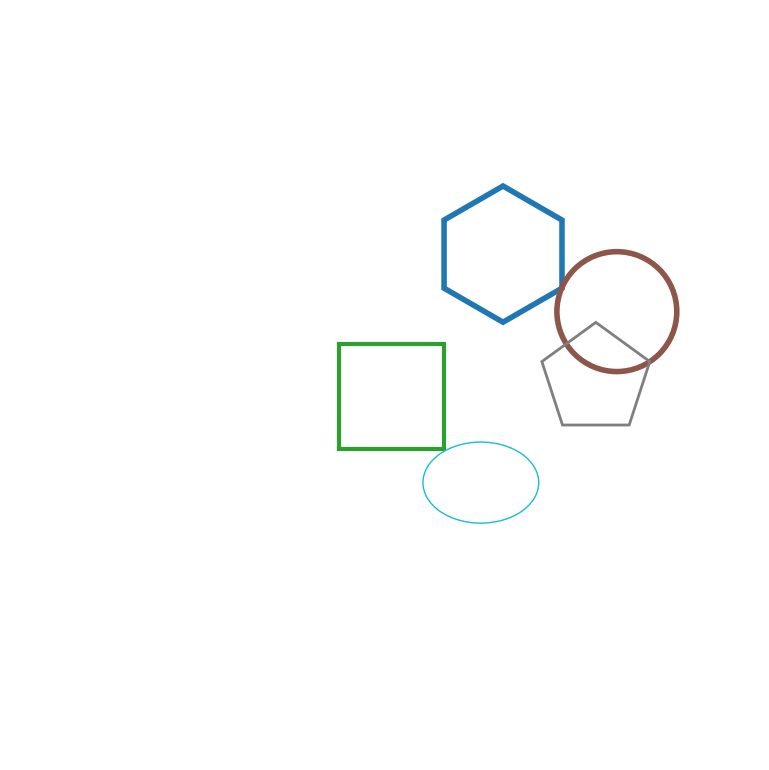[{"shape": "hexagon", "thickness": 2, "radius": 0.44, "center": [0.653, 0.67]}, {"shape": "square", "thickness": 1.5, "radius": 0.34, "center": [0.509, 0.485]}, {"shape": "circle", "thickness": 2, "radius": 0.39, "center": [0.801, 0.595]}, {"shape": "pentagon", "thickness": 1, "radius": 0.37, "center": [0.774, 0.508]}, {"shape": "oval", "thickness": 0.5, "radius": 0.38, "center": [0.624, 0.373]}]